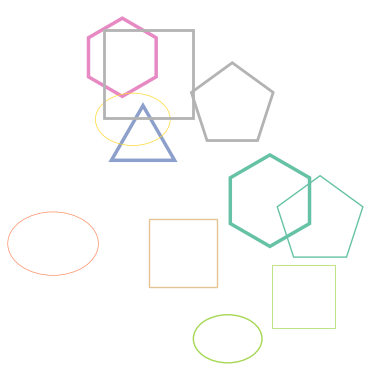[{"shape": "hexagon", "thickness": 2.5, "radius": 0.59, "center": [0.701, 0.479]}, {"shape": "pentagon", "thickness": 1, "radius": 0.58, "center": [0.831, 0.427]}, {"shape": "oval", "thickness": 0.5, "radius": 0.59, "center": [0.138, 0.367]}, {"shape": "triangle", "thickness": 2.5, "radius": 0.47, "center": [0.371, 0.631]}, {"shape": "hexagon", "thickness": 2.5, "radius": 0.51, "center": [0.318, 0.851]}, {"shape": "oval", "thickness": 1, "radius": 0.45, "center": [0.591, 0.12]}, {"shape": "square", "thickness": 0.5, "radius": 0.41, "center": [0.788, 0.23]}, {"shape": "oval", "thickness": 0.5, "radius": 0.49, "center": [0.345, 0.69]}, {"shape": "square", "thickness": 1, "radius": 0.44, "center": [0.475, 0.343]}, {"shape": "square", "thickness": 2, "radius": 0.58, "center": [0.386, 0.807]}, {"shape": "pentagon", "thickness": 2, "radius": 0.56, "center": [0.603, 0.725]}]